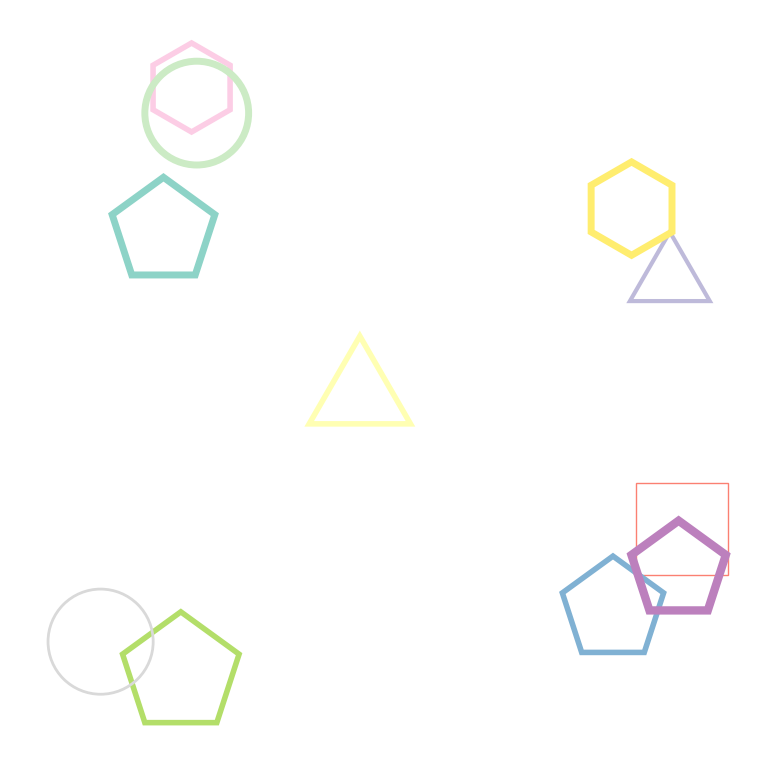[{"shape": "pentagon", "thickness": 2.5, "radius": 0.35, "center": [0.212, 0.7]}, {"shape": "triangle", "thickness": 2, "radius": 0.38, "center": [0.467, 0.488]}, {"shape": "triangle", "thickness": 1.5, "radius": 0.3, "center": [0.87, 0.639]}, {"shape": "square", "thickness": 0.5, "radius": 0.3, "center": [0.886, 0.313]}, {"shape": "pentagon", "thickness": 2, "radius": 0.35, "center": [0.796, 0.209]}, {"shape": "pentagon", "thickness": 2, "radius": 0.4, "center": [0.235, 0.126]}, {"shape": "hexagon", "thickness": 2, "radius": 0.29, "center": [0.249, 0.886]}, {"shape": "circle", "thickness": 1, "radius": 0.34, "center": [0.131, 0.167]}, {"shape": "pentagon", "thickness": 3, "radius": 0.32, "center": [0.881, 0.259]}, {"shape": "circle", "thickness": 2.5, "radius": 0.34, "center": [0.256, 0.853]}, {"shape": "hexagon", "thickness": 2.5, "radius": 0.3, "center": [0.82, 0.729]}]